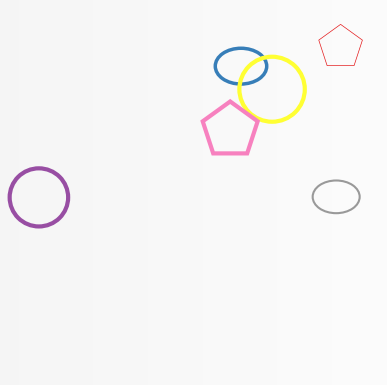[{"shape": "pentagon", "thickness": 0.5, "radius": 0.3, "center": [0.879, 0.878]}, {"shape": "oval", "thickness": 2.5, "radius": 0.33, "center": [0.622, 0.828]}, {"shape": "circle", "thickness": 3, "radius": 0.38, "center": [0.1, 0.487]}, {"shape": "circle", "thickness": 3, "radius": 0.42, "center": [0.702, 0.768]}, {"shape": "pentagon", "thickness": 3, "radius": 0.37, "center": [0.594, 0.662]}, {"shape": "oval", "thickness": 1.5, "radius": 0.3, "center": [0.868, 0.489]}]